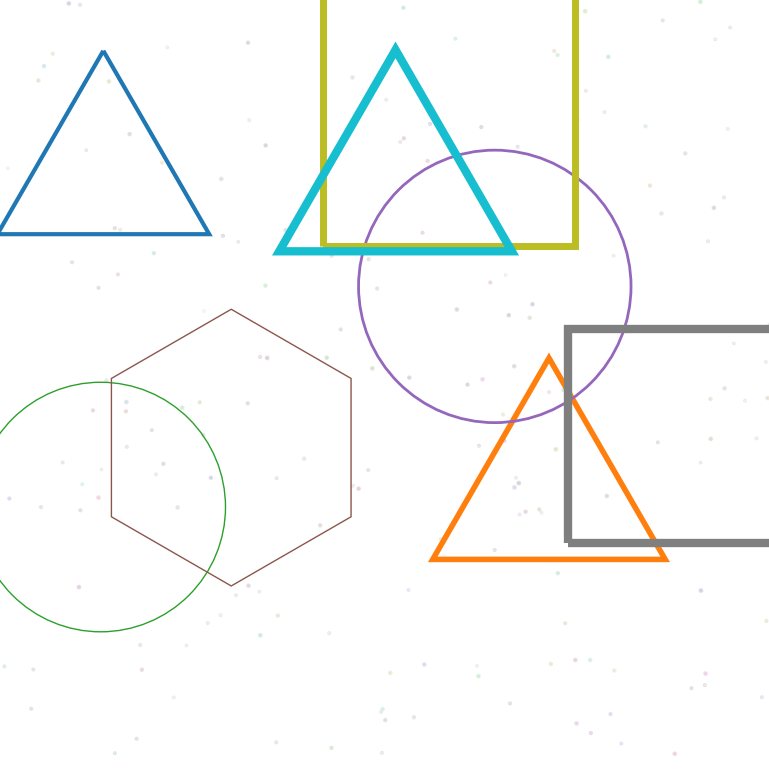[{"shape": "triangle", "thickness": 1.5, "radius": 0.79, "center": [0.134, 0.775]}, {"shape": "triangle", "thickness": 2, "radius": 0.87, "center": [0.713, 0.361]}, {"shape": "circle", "thickness": 0.5, "radius": 0.81, "center": [0.131, 0.342]}, {"shape": "circle", "thickness": 1, "radius": 0.88, "center": [0.643, 0.628]}, {"shape": "hexagon", "thickness": 0.5, "radius": 0.9, "center": [0.3, 0.419]}, {"shape": "square", "thickness": 3, "radius": 0.69, "center": [0.877, 0.434]}, {"shape": "square", "thickness": 2.5, "radius": 0.82, "center": [0.583, 0.843]}, {"shape": "triangle", "thickness": 3, "radius": 0.87, "center": [0.514, 0.761]}]